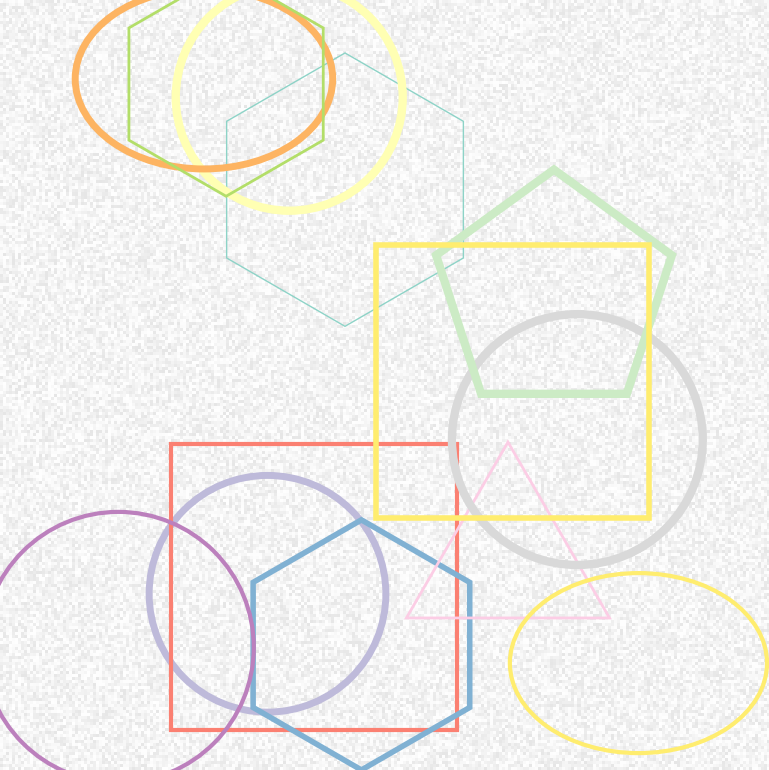[{"shape": "hexagon", "thickness": 0.5, "radius": 0.89, "center": [0.448, 0.754]}, {"shape": "circle", "thickness": 3, "radius": 0.74, "center": [0.376, 0.874]}, {"shape": "circle", "thickness": 2.5, "radius": 0.77, "center": [0.347, 0.229]}, {"shape": "square", "thickness": 1.5, "radius": 0.93, "center": [0.408, 0.238]}, {"shape": "hexagon", "thickness": 2, "radius": 0.81, "center": [0.469, 0.162]}, {"shape": "oval", "thickness": 2.5, "radius": 0.84, "center": [0.265, 0.898]}, {"shape": "hexagon", "thickness": 1, "radius": 0.73, "center": [0.294, 0.891]}, {"shape": "triangle", "thickness": 1, "radius": 0.76, "center": [0.66, 0.274]}, {"shape": "circle", "thickness": 3, "radius": 0.81, "center": [0.75, 0.429]}, {"shape": "circle", "thickness": 1.5, "radius": 0.88, "center": [0.154, 0.159]}, {"shape": "pentagon", "thickness": 3, "radius": 0.8, "center": [0.719, 0.619]}, {"shape": "square", "thickness": 2, "radius": 0.89, "center": [0.666, 0.505]}, {"shape": "oval", "thickness": 1.5, "radius": 0.83, "center": [0.829, 0.139]}]